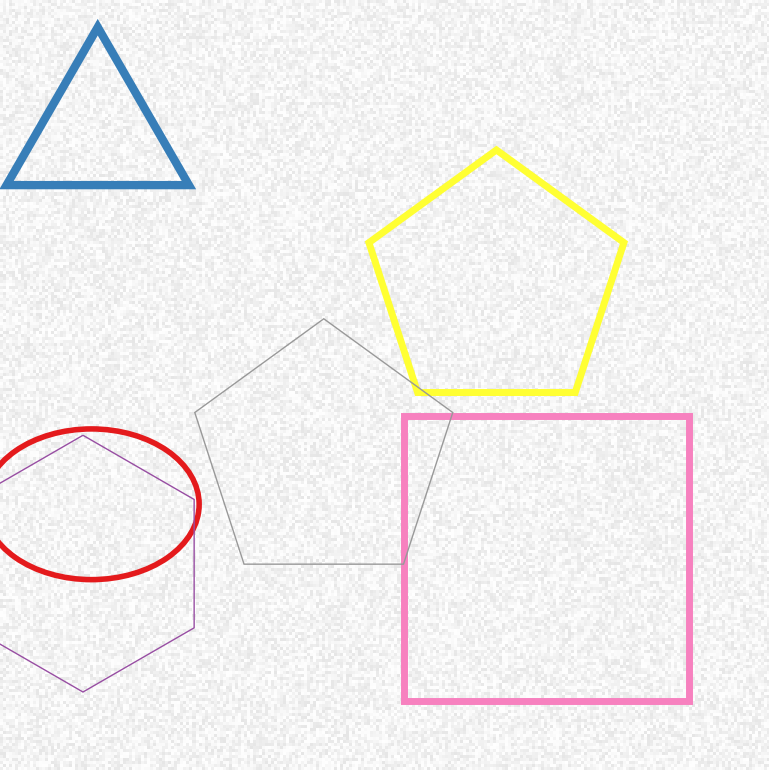[{"shape": "oval", "thickness": 2, "radius": 0.7, "center": [0.119, 0.345]}, {"shape": "triangle", "thickness": 3, "radius": 0.68, "center": [0.127, 0.828]}, {"shape": "hexagon", "thickness": 0.5, "radius": 0.83, "center": [0.108, 0.268]}, {"shape": "pentagon", "thickness": 2.5, "radius": 0.87, "center": [0.645, 0.631]}, {"shape": "square", "thickness": 2.5, "radius": 0.93, "center": [0.71, 0.275]}, {"shape": "pentagon", "thickness": 0.5, "radius": 0.88, "center": [0.42, 0.41]}]